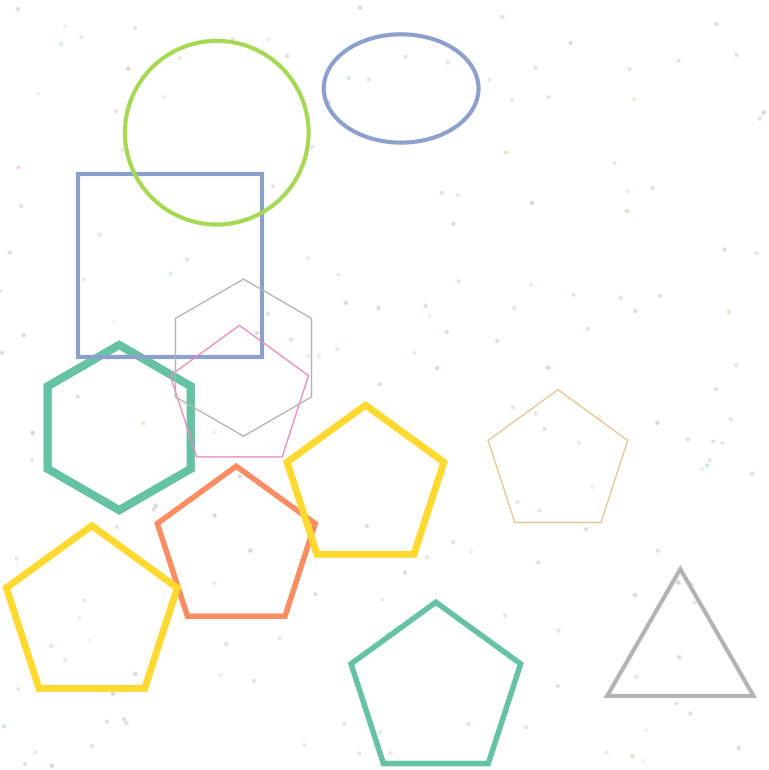[{"shape": "pentagon", "thickness": 2, "radius": 0.58, "center": [0.566, 0.102]}, {"shape": "hexagon", "thickness": 3, "radius": 0.54, "center": [0.155, 0.445]}, {"shape": "pentagon", "thickness": 2, "radius": 0.54, "center": [0.307, 0.287]}, {"shape": "oval", "thickness": 1.5, "radius": 0.5, "center": [0.521, 0.885]}, {"shape": "square", "thickness": 1.5, "radius": 0.6, "center": [0.221, 0.655]}, {"shape": "pentagon", "thickness": 0.5, "radius": 0.47, "center": [0.311, 0.483]}, {"shape": "circle", "thickness": 1.5, "radius": 0.6, "center": [0.281, 0.828]}, {"shape": "pentagon", "thickness": 2.5, "radius": 0.54, "center": [0.475, 0.367]}, {"shape": "pentagon", "thickness": 2.5, "radius": 0.58, "center": [0.119, 0.2]}, {"shape": "pentagon", "thickness": 0.5, "radius": 0.48, "center": [0.725, 0.399]}, {"shape": "triangle", "thickness": 1.5, "radius": 0.55, "center": [0.884, 0.151]}, {"shape": "hexagon", "thickness": 0.5, "radius": 0.51, "center": [0.316, 0.536]}]